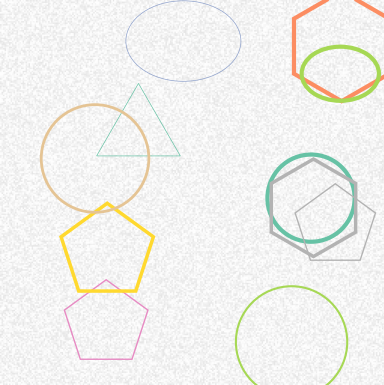[{"shape": "circle", "thickness": 3, "radius": 0.57, "center": [0.808, 0.485]}, {"shape": "triangle", "thickness": 0.5, "radius": 0.63, "center": [0.36, 0.658]}, {"shape": "hexagon", "thickness": 3, "radius": 0.71, "center": [0.887, 0.88]}, {"shape": "oval", "thickness": 0.5, "radius": 0.75, "center": [0.476, 0.893]}, {"shape": "pentagon", "thickness": 1, "radius": 0.57, "center": [0.276, 0.159]}, {"shape": "oval", "thickness": 3, "radius": 0.5, "center": [0.884, 0.808]}, {"shape": "circle", "thickness": 1.5, "radius": 0.72, "center": [0.757, 0.112]}, {"shape": "pentagon", "thickness": 2.5, "radius": 0.63, "center": [0.279, 0.346]}, {"shape": "circle", "thickness": 2, "radius": 0.7, "center": [0.247, 0.588]}, {"shape": "pentagon", "thickness": 1, "radius": 0.55, "center": [0.871, 0.413]}, {"shape": "hexagon", "thickness": 2.5, "radius": 0.63, "center": [0.814, 0.46]}]